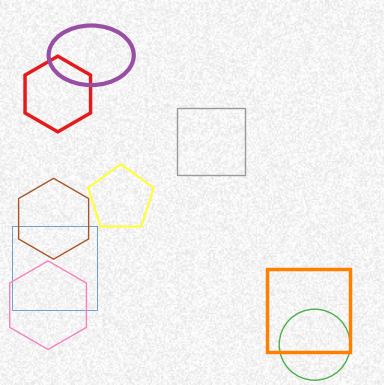[{"shape": "hexagon", "thickness": 2.5, "radius": 0.49, "center": [0.15, 0.756]}, {"shape": "square", "thickness": 0.5, "radius": 0.55, "center": [0.142, 0.304]}, {"shape": "circle", "thickness": 1, "radius": 0.46, "center": [0.817, 0.105]}, {"shape": "oval", "thickness": 3, "radius": 0.55, "center": [0.237, 0.856]}, {"shape": "square", "thickness": 2.5, "radius": 0.54, "center": [0.802, 0.194]}, {"shape": "pentagon", "thickness": 1.5, "radius": 0.45, "center": [0.314, 0.484]}, {"shape": "hexagon", "thickness": 1, "radius": 0.52, "center": [0.139, 0.432]}, {"shape": "hexagon", "thickness": 1, "radius": 0.58, "center": [0.125, 0.207]}, {"shape": "square", "thickness": 1, "radius": 0.44, "center": [0.548, 0.633]}]